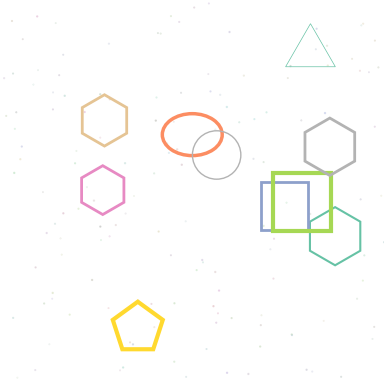[{"shape": "triangle", "thickness": 0.5, "radius": 0.37, "center": [0.806, 0.864]}, {"shape": "hexagon", "thickness": 1.5, "radius": 0.38, "center": [0.87, 0.386]}, {"shape": "oval", "thickness": 2.5, "radius": 0.39, "center": [0.499, 0.65]}, {"shape": "square", "thickness": 2, "radius": 0.31, "center": [0.738, 0.465]}, {"shape": "hexagon", "thickness": 2, "radius": 0.32, "center": [0.267, 0.506]}, {"shape": "square", "thickness": 3, "radius": 0.38, "center": [0.784, 0.476]}, {"shape": "pentagon", "thickness": 3, "radius": 0.34, "center": [0.358, 0.148]}, {"shape": "hexagon", "thickness": 2, "radius": 0.33, "center": [0.271, 0.687]}, {"shape": "circle", "thickness": 1, "radius": 0.31, "center": [0.563, 0.597]}, {"shape": "hexagon", "thickness": 2, "radius": 0.37, "center": [0.857, 0.619]}]